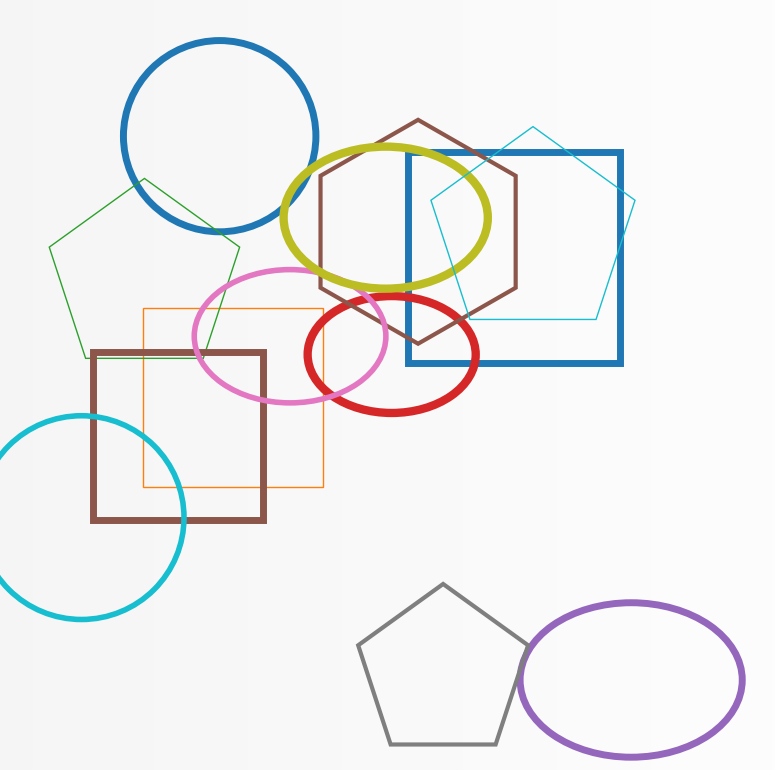[{"shape": "circle", "thickness": 2.5, "radius": 0.62, "center": [0.283, 0.823]}, {"shape": "square", "thickness": 2.5, "radius": 0.69, "center": [0.663, 0.666]}, {"shape": "square", "thickness": 0.5, "radius": 0.58, "center": [0.3, 0.483]}, {"shape": "pentagon", "thickness": 0.5, "radius": 0.65, "center": [0.186, 0.639]}, {"shape": "oval", "thickness": 3, "radius": 0.54, "center": [0.505, 0.54]}, {"shape": "oval", "thickness": 2.5, "radius": 0.72, "center": [0.814, 0.117]}, {"shape": "hexagon", "thickness": 1.5, "radius": 0.73, "center": [0.539, 0.699]}, {"shape": "square", "thickness": 2.5, "radius": 0.55, "center": [0.23, 0.434]}, {"shape": "oval", "thickness": 2, "radius": 0.62, "center": [0.374, 0.563]}, {"shape": "pentagon", "thickness": 1.5, "radius": 0.58, "center": [0.572, 0.126]}, {"shape": "oval", "thickness": 3, "radius": 0.66, "center": [0.498, 0.717]}, {"shape": "pentagon", "thickness": 0.5, "radius": 0.69, "center": [0.688, 0.697]}, {"shape": "circle", "thickness": 2, "radius": 0.66, "center": [0.105, 0.328]}]